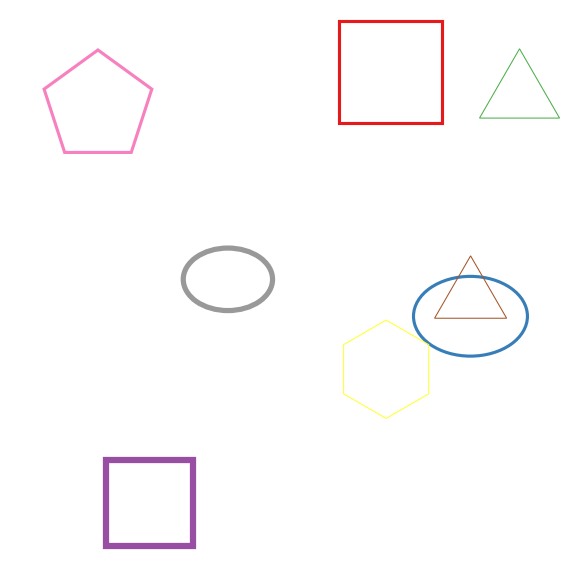[{"shape": "square", "thickness": 1.5, "radius": 0.44, "center": [0.676, 0.875]}, {"shape": "oval", "thickness": 1.5, "radius": 0.49, "center": [0.815, 0.452]}, {"shape": "triangle", "thickness": 0.5, "radius": 0.4, "center": [0.9, 0.835]}, {"shape": "square", "thickness": 3, "radius": 0.37, "center": [0.259, 0.128]}, {"shape": "hexagon", "thickness": 0.5, "radius": 0.43, "center": [0.669, 0.36]}, {"shape": "triangle", "thickness": 0.5, "radius": 0.36, "center": [0.815, 0.484]}, {"shape": "pentagon", "thickness": 1.5, "radius": 0.49, "center": [0.17, 0.815]}, {"shape": "oval", "thickness": 2.5, "radius": 0.39, "center": [0.395, 0.515]}]